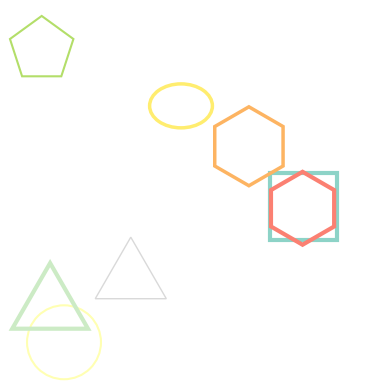[{"shape": "square", "thickness": 3, "radius": 0.44, "center": [0.788, 0.464]}, {"shape": "circle", "thickness": 1.5, "radius": 0.48, "center": [0.166, 0.111]}, {"shape": "hexagon", "thickness": 3, "radius": 0.47, "center": [0.786, 0.459]}, {"shape": "hexagon", "thickness": 2.5, "radius": 0.51, "center": [0.647, 0.62]}, {"shape": "pentagon", "thickness": 1.5, "radius": 0.43, "center": [0.108, 0.872]}, {"shape": "triangle", "thickness": 1, "radius": 0.53, "center": [0.34, 0.277]}, {"shape": "triangle", "thickness": 3, "radius": 0.57, "center": [0.13, 0.203]}, {"shape": "oval", "thickness": 2.5, "radius": 0.41, "center": [0.47, 0.725]}]